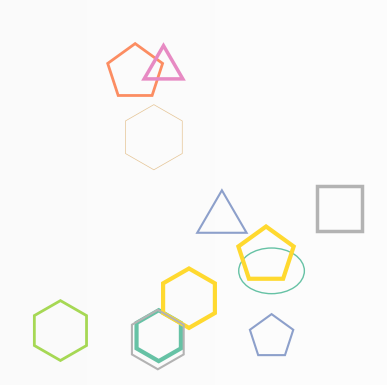[{"shape": "oval", "thickness": 1, "radius": 0.42, "center": [0.701, 0.297]}, {"shape": "hexagon", "thickness": 3, "radius": 0.33, "center": [0.41, 0.128]}, {"shape": "pentagon", "thickness": 2, "radius": 0.37, "center": [0.349, 0.812]}, {"shape": "pentagon", "thickness": 1.5, "radius": 0.29, "center": [0.701, 0.125]}, {"shape": "triangle", "thickness": 1.5, "radius": 0.37, "center": [0.573, 0.432]}, {"shape": "triangle", "thickness": 2.5, "radius": 0.29, "center": [0.422, 0.824]}, {"shape": "hexagon", "thickness": 2, "radius": 0.39, "center": [0.156, 0.141]}, {"shape": "hexagon", "thickness": 3, "radius": 0.39, "center": [0.488, 0.225]}, {"shape": "pentagon", "thickness": 3, "radius": 0.38, "center": [0.687, 0.337]}, {"shape": "hexagon", "thickness": 0.5, "radius": 0.42, "center": [0.397, 0.644]}, {"shape": "hexagon", "thickness": 1.5, "radius": 0.39, "center": [0.407, 0.118]}, {"shape": "square", "thickness": 2.5, "radius": 0.29, "center": [0.876, 0.458]}]